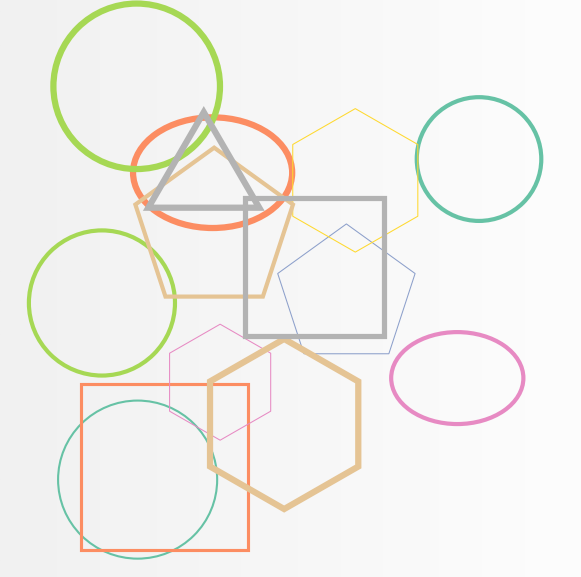[{"shape": "circle", "thickness": 1, "radius": 0.68, "center": [0.237, 0.169]}, {"shape": "circle", "thickness": 2, "radius": 0.54, "center": [0.824, 0.724]}, {"shape": "oval", "thickness": 3, "radius": 0.68, "center": [0.366, 0.7]}, {"shape": "square", "thickness": 1.5, "radius": 0.72, "center": [0.283, 0.191]}, {"shape": "pentagon", "thickness": 0.5, "radius": 0.62, "center": [0.596, 0.487]}, {"shape": "hexagon", "thickness": 0.5, "radius": 0.5, "center": [0.379, 0.337]}, {"shape": "oval", "thickness": 2, "radius": 0.57, "center": [0.787, 0.344]}, {"shape": "circle", "thickness": 2, "radius": 0.63, "center": [0.175, 0.474]}, {"shape": "circle", "thickness": 3, "radius": 0.72, "center": [0.235, 0.85]}, {"shape": "hexagon", "thickness": 0.5, "radius": 0.62, "center": [0.611, 0.687]}, {"shape": "pentagon", "thickness": 2, "radius": 0.71, "center": [0.368, 0.601]}, {"shape": "hexagon", "thickness": 3, "radius": 0.74, "center": [0.489, 0.265]}, {"shape": "triangle", "thickness": 3, "radius": 0.55, "center": [0.351, 0.695]}, {"shape": "square", "thickness": 2.5, "radius": 0.6, "center": [0.542, 0.536]}]